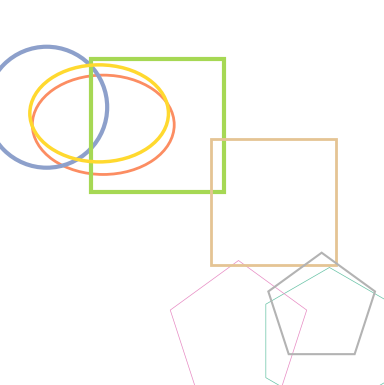[{"shape": "hexagon", "thickness": 0.5, "radius": 0.95, "center": [0.856, 0.114]}, {"shape": "oval", "thickness": 2, "radius": 0.92, "center": [0.268, 0.676]}, {"shape": "circle", "thickness": 3, "radius": 0.79, "center": [0.121, 0.722]}, {"shape": "pentagon", "thickness": 0.5, "radius": 0.93, "center": [0.619, 0.137]}, {"shape": "square", "thickness": 3, "radius": 0.87, "center": [0.41, 0.674]}, {"shape": "oval", "thickness": 2.5, "radius": 0.9, "center": [0.258, 0.705]}, {"shape": "square", "thickness": 2, "radius": 0.82, "center": [0.71, 0.476]}, {"shape": "pentagon", "thickness": 1.5, "radius": 0.73, "center": [0.835, 0.198]}]